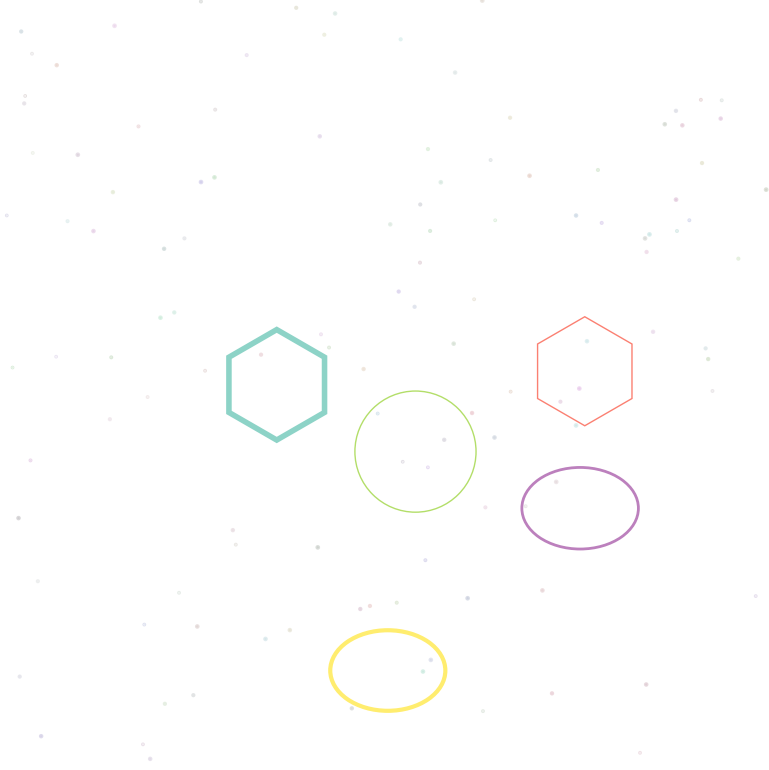[{"shape": "hexagon", "thickness": 2, "radius": 0.36, "center": [0.359, 0.5]}, {"shape": "hexagon", "thickness": 0.5, "radius": 0.35, "center": [0.759, 0.518]}, {"shape": "circle", "thickness": 0.5, "radius": 0.39, "center": [0.54, 0.413]}, {"shape": "oval", "thickness": 1, "radius": 0.38, "center": [0.753, 0.34]}, {"shape": "oval", "thickness": 1.5, "radius": 0.37, "center": [0.504, 0.129]}]